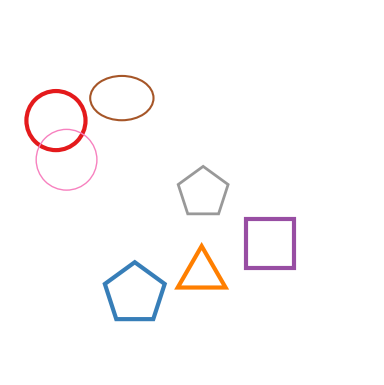[{"shape": "circle", "thickness": 3, "radius": 0.38, "center": [0.145, 0.687]}, {"shape": "pentagon", "thickness": 3, "radius": 0.41, "center": [0.35, 0.237]}, {"shape": "square", "thickness": 3, "radius": 0.31, "center": [0.701, 0.367]}, {"shape": "triangle", "thickness": 3, "radius": 0.36, "center": [0.524, 0.289]}, {"shape": "oval", "thickness": 1.5, "radius": 0.41, "center": [0.317, 0.745]}, {"shape": "circle", "thickness": 1, "radius": 0.39, "center": [0.173, 0.585]}, {"shape": "pentagon", "thickness": 2, "radius": 0.34, "center": [0.528, 0.5]}]